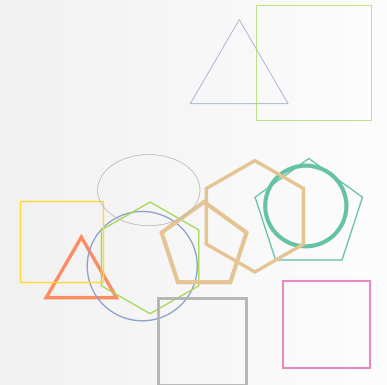[{"shape": "circle", "thickness": 3, "radius": 0.52, "center": [0.789, 0.465]}, {"shape": "pentagon", "thickness": 1, "radius": 0.73, "center": [0.797, 0.443]}, {"shape": "triangle", "thickness": 2.5, "radius": 0.52, "center": [0.21, 0.279]}, {"shape": "triangle", "thickness": 0.5, "radius": 0.73, "center": [0.617, 0.803]}, {"shape": "circle", "thickness": 1, "radius": 0.71, "center": [0.367, 0.309]}, {"shape": "square", "thickness": 1.5, "radius": 0.56, "center": [0.843, 0.157]}, {"shape": "hexagon", "thickness": 1, "radius": 0.73, "center": [0.387, 0.33]}, {"shape": "square", "thickness": 0.5, "radius": 0.75, "center": [0.809, 0.837]}, {"shape": "square", "thickness": 1, "radius": 0.53, "center": [0.159, 0.372]}, {"shape": "hexagon", "thickness": 2.5, "radius": 0.72, "center": [0.658, 0.438]}, {"shape": "pentagon", "thickness": 3, "radius": 0.58, "center": [0.527, 0.36]}, {"shape": "square", "thickness": 2, "radius": 0.57, "center": [0.522, 0.113]}, {"shape": "oval", "thickness": 0.5, "radius": 0.66, "center": [0.384, 0.506]}]